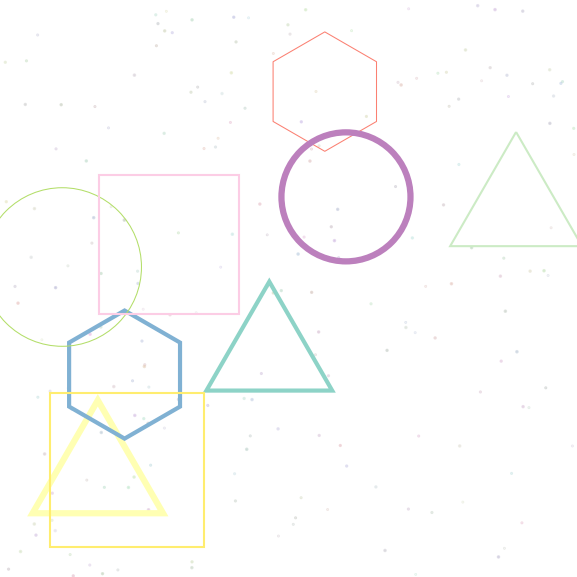[{"shape": "triangle", "thickness": 2, "radius": 0.63, "center": [0.466, 0.386]}, {"shape": "triangle", "thickness": 3, "radius": 0.65, "center": [0.169, 0.176]}, {"shape": "hexagon", "thickness": 0.5, "radius": 0.52, "center": [0.562, 0.841]}, {"shape": "hexagon", "thickness": 2, "radius": 0.55, "center": [0.216, 0.351]}, {"shape": "circle", "thickness": 0.5, "radius": 0.69, "center": [0.108, 0.537]}, {"shape": "square", "thickness": 1, "radius": 0.6, "center": [0.293, 0.576]}, {"shape": "circle", "thickness": 3, "radius": 0.56, "center": [0.599, 0.658]}, {"shape": "triangle", "thickness": 1, "radius": 0.66, "center": [0.894, 0.639]}, {"shape": "square", "thickness": 1, "radius": 0.67, "center": [0.221, 0.185]}]